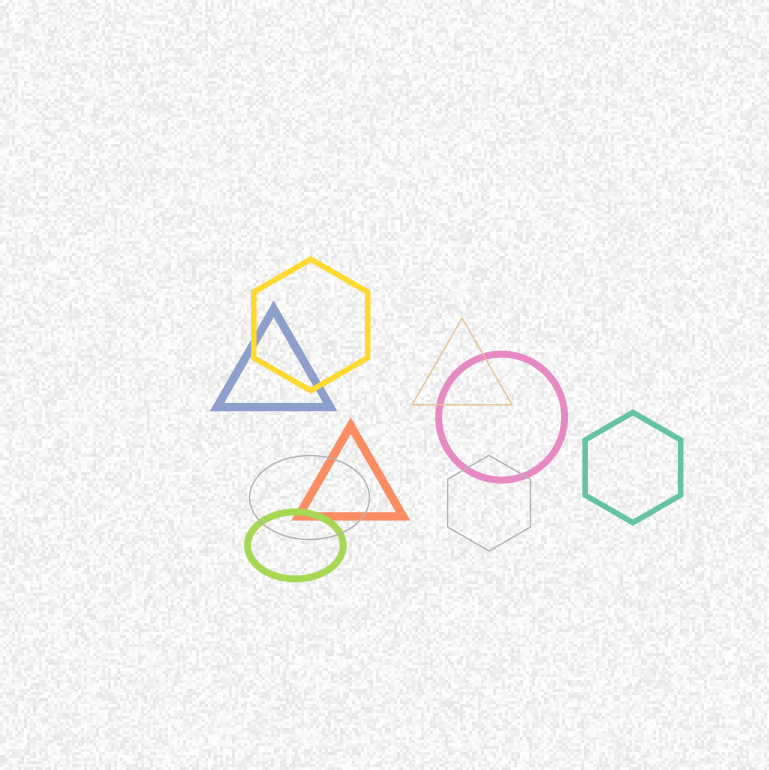[{"shape": "hexagon", "thickness": 2, "radius": 0.36, "center": [0.822, 0.393]}, {"shape": "triangle", "thickness": 3, "radius": 0.39, "center": [0.456, 0.369]}, {"shape": "triangle", "thickness": 3, "radius": 0.42, "center": [0.355, 0.514]}, {"shape": "circle", "thickness": 2.5, "radius": 0.41, "center": [0.651, 0.458]}, {"shape": "oval", "thickness": 2.5, "radius": 0.31, "center": [0.384, 0.292]}, {"shape": "hexagon", "thickness": 2, "radius": 0.43, "center": [0.404, 0.578]}, {"shape": "triangle", "thickness": 0.5, "radius": 0.38, "center": [0.6, 0.512]}, {"shape": "hexagon", "thickness": 0.5, "radius": 0.31, "center": [0.635, 0.347]}, {"shape": "oval", "thickness": 0.5, "radius": 0.39, "center": [0.402, 0.354]}]